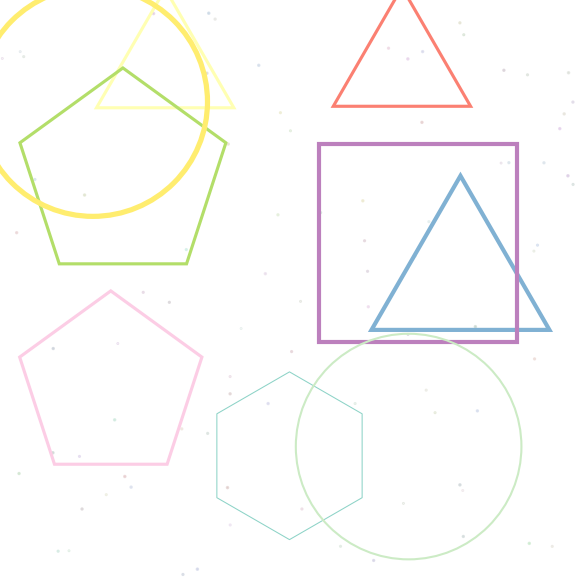[{"shape": "hexagon", "thickness": 0.5, "radius": 0.73, "center": [0.501, 0.21]}, {"shape": "triangle", "thickness": 1.5, "radius": 0.69, "center": [0.286, 0.881]}, {"shape": "triangle", "thickness": 1.5, "radius": 0.69, "center": [0.696, 0.884]}, {"shape": "triangle", "thickness": 2, "radius": 0.89, "center": [0.797, 0.517]}, {"shape": "pentagon", "thickness": 1.5, "radius": 0.94, "center": [0.213, 0.694]}, {"shape": "pentagon", "thickness": 1.5, "radius": 0.83, "center": [0.192, 0.329]}, {"shape": "square", "thickness": 2, "radius": 0.86, "center": [0.724, 0.579]}, {"shape": "circle", "thickness": 1, "radius": 0.98, "center": [0.708, 0.226]}, {"shape": "circle", "thickness": 2.5, "radius": 0.99, "center": [0.161, 0.823]}]